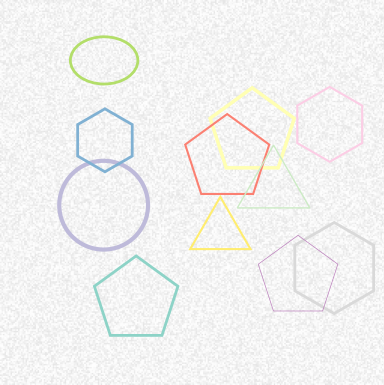[{"shape": "pentagon", "thickness": 2, "radius": 0.57, "center": [0.354, 0.221]}, {"shape": "pentagon", "thickness": 2.5, "radius": 0.57, "center": [0.655, 0.657]}, {"shape": "circle", "thickness": 3, "radius": 0.58, "center": [0.269, 0.467]}, {"shape": "pentagon", "thickness": 1.5, "radius": 0.57, "center": [0.59, 0.589]}, {"shape": "hexagon", "thickness": 2, "radius": 0.41, "center": [0.273, 0.636]}, {"shape": "oval", "thickness": 2, "radius": 0.44, "center": [0.27, 0.843]}, {"shape": "hexagon", "thickness": 1.5, "radius": 0.49, "center": [0.856, 0.677]}, {"shape": "hexagon", "thickness": 2, "radius": 0.59, "center": [0.868, 0.304]}, {"shape": "pentagon", "thickness": 0.5, "radius": 0.54, "center": [0.774, 0.28]}, {"shape": "triangle", "thickness": 1, "radius": 0.54, "center": [0.711, 0.514]}, {"shape": "triangle", "thickness": 1.5, "radius": 0.45, "center": [0.572, 0.398]}]